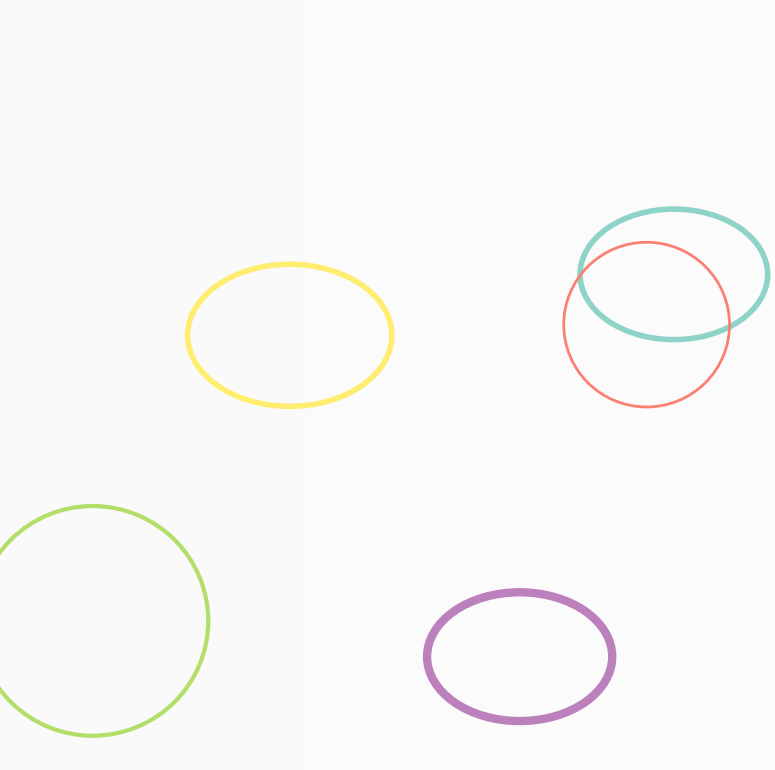[{"shape": "oval", "thickness": 2, "radius": 0.61, "center": [0.869, 0.644]}, {"shape": "circle", "thickness": 1, "radius": 0.53, "center": [0.834, 0.578]}, {"shape": "circle", "thickness": 1.5, "radius": 0.75, "center": [0.12, 0.194]}, {"shape": "oval", "thickness": 3, "radius": 0.6, "center": [0.671, 0.147]}, {"shape": "oval", "thickness": 2, "radius": 0.66, "center": [0.374, 0.565]}]